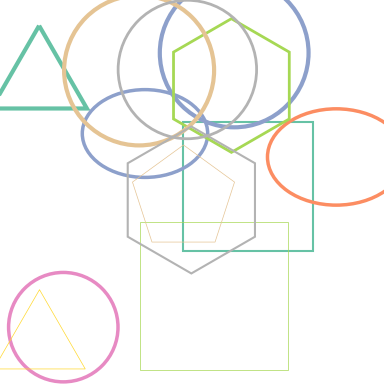[{"shape": "triangle", "thickness": 3, "radius": 0.72, "center": [0.102, 0.79]}, {"shape": "square", "thickness": 1.5, "radius": 0.84, "center": [0.644, 0.515]}, {"shape": "oval", "thickness": 2.5, "radius": 0.89, "center": [0.873, 0.592]}, {"shape": "oval", "thickness": 2.5, "radius": 0.81, "center": [0.377, 0.653]}, {"shape": "circle", "thickness": 3, "radius": 0.97, "center": [0.608, 0.862]}, {"shape": "circle", "thickness": 2.5, "radius": 0.71, "center": [0.164, 0.15]}, {"shape": "square", "thickness": 0.5, "radius": 0.96, "center": [0.556, 0.23]}, {"shape": "hexagon", "thickness": 2, "radius": 0.87, "center": [0.601, 0.778]}, {"shape": "triangle", "thickness": 0.5, "radius": 0.69, "center": [0.103, 0.11]}, {"shape": "circle", "thickness": 3, "radius": 0.97, "center": [0.361, 0.817]}, {"shape": "pentagon", "thickness": 0.5, "radius": 0.7, "center": [0.477, 0.484]}, {"shape": "hexagon", "thickness": 1.5, "radius": 0.95, "center": [0.497, 0.481]}, {"shape": "circle", "thickness": 2, "radius": 0.9, "center": [0.487, 0.819]}]